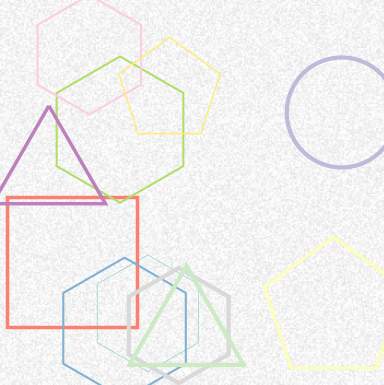[{"shape": "hexagon", "thickness": 0.5, "radius": 0.76, "center": [0.384, 0.186]}, {"shape": "pentagon", "thickness": 2, "radius": 0.94, "center": [0.866, 0.197]}, {"shape": "circle", "thickness": 3, "radius": 0.71, "center": [0.888, 0.708]}, {"shape": "square", "thickness": 2.5, "radius": 0.84, "center": [0.186, 0.32]}, {"shape": "hexagon", "thickness": 1.5, "radius": 0.92, "center": [0.324, 0.147]}, {"shape": "hexagon", "thickness": 1.5, "radius": 0.95, "center": [0.312, 0.663]}, {"shape": "hexagon", "thickness": 1.5, "radius": 0.78, "center": [0.232, 0.858]}, {"shape": "hexagon", "thickness": 3, "radius": 0.75, "center": [0.464, 0.155]}, {"shape": "triangle", "thickness": 2.5, "radius": 0.85, "center": [0.127, 0.556]}, {"shape": "triangle", "thickness": 3, "radius": 0.86, "center": [0.484, 0.138]}, {"shape": "pentagon", "thickness": 1, "radius": 0.69, "center": [0.44, 0.765]}]